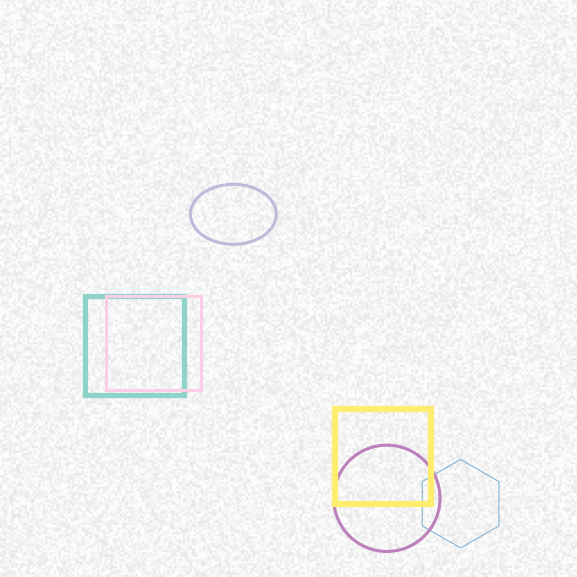[{"shape": "square", "thickness": 2.5, "radius": 0.43, "center": [0.233, 0.401]}, {"shape": "oval", "thickness": 1.5, "radius": 0.37, "center": [0.404, 0.628]}, {"shape": "hexagon", "thickness": 0.5, "radius": 0.38, "center": [0.798, 0.127]}, {"shape": "square", "thickness": 1.5, "radius": 0.41, "center": [0.266, 0.405]}, {"shape": "circle", "thickness": 1.5, "radius": 0.46, "center": [0.67, 0.136]}, {"shape": "square", "thickness": 3, "radius": 0.41, "center": [0.663, 0.209]}]